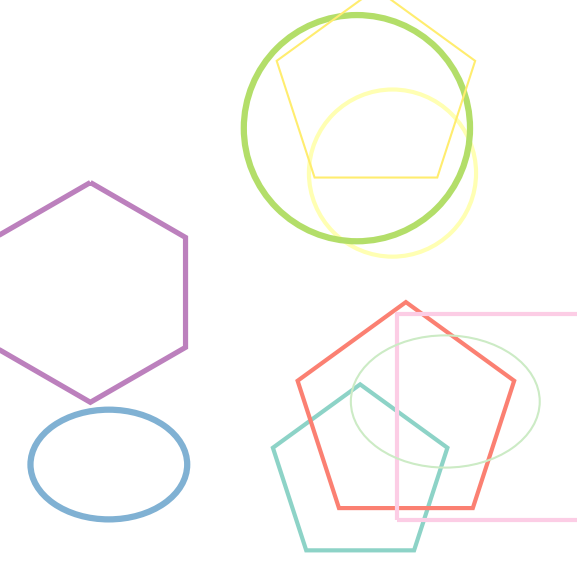[{"shape": "pentagon", "thickness": 2, "radius": 0.79, "center": [0.624, 0.175]}, {"shape": "circle", "thickness": 2, "radius": 0.72, "center": [0.68, 0.699]}, {"shape": "pentagon", "thickness": 2, "radius": 0.99, "center": [0.703, 0.279]}, {"shape": "oval", "thickness": 3, "radius": 0.68, "center": [0.188, 0.195]}, {"shape": "circle", "thickness": 3, "radius": 0.98, "center": [0.618, 0.777]}, {"shape": "square", "thickness": 2, "radius": 0.89, "center": [0.865, 0.277]}, {"shape": "hexagon", "thickness": 2.5, "radius": 0.95, "center": [0.156, 0.493]}, {"shape": "oval", "thickness": 1, "radius": 0.82, "center": [0.771, 0.304]}, {"shape": "pentagon", "thickness": 1, "radius": 0.9, "center": [0.651, 0.838]}]